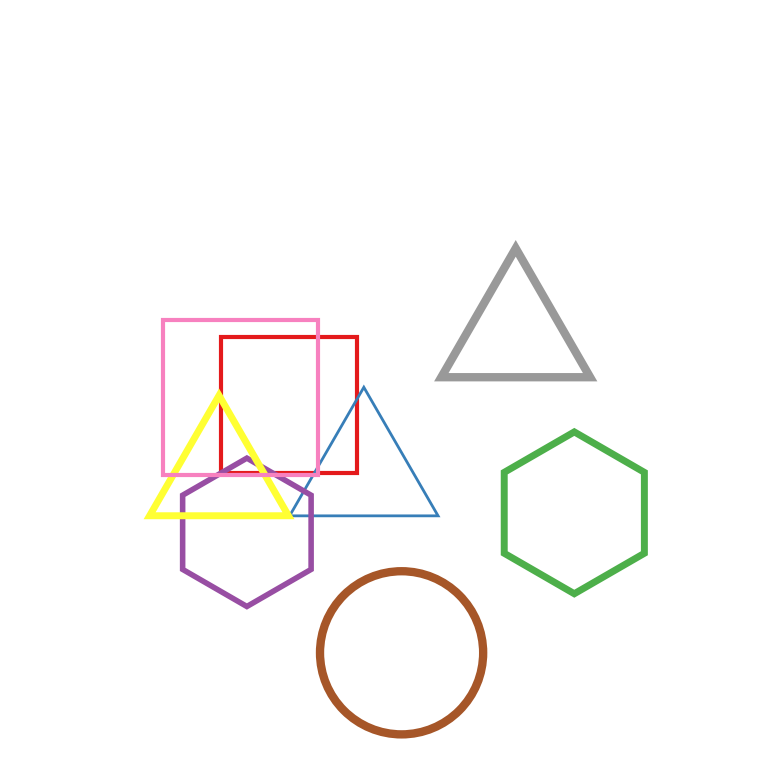[{"shape": "square", "thickness": 1.5, "radius": 0.44, "center": [0.375, 0.475]}, {"shape": "triangle", "thickness": 1, "radius": 0.56, "center": [0.473, 0.386]}, {"shape": "hexagon", "thickness": 2.5, "radius": 0.53, "center": [0.746, 0.334]}, {"shape": "hexagon", "thickness": 2, "radius": 0.48, "center": [0.321, 0.309]}, {"shape": "triangle", "thickness": 2.5, "radius": 0.52, "center": [0.284, 0.382]}, {"shape": "circle", "thickness": 3, "radius": 0.53, "center": [0.522, 0.152]}, {"shape": "square", "thickness": 1.5, "radius": 0.5, "center": [0.312, 0.483]}, {"shape": "triangle", "thickness": 3, "radius": 0.56, "center": [0.67, 0.566]}]